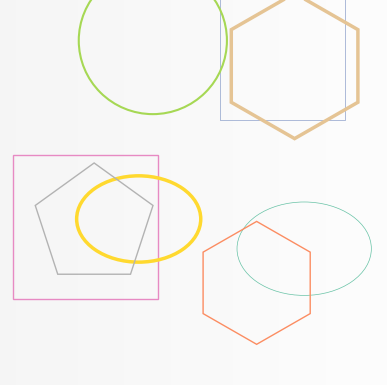[{"shape": "oval", "thickness": 0.5, "radius": 0.87, "center": [0.785, 0.354]}, {"shape": "hexagon", "thickness": 1, "radius": 0.8, "center": [0.662, 0.265]}, {"shape": "square", "thickness": 0.5, "radius": 0.81, "center": [0.729, 0.85]}, {"shape": "square", "thickness": 1, "radius": 0.93, "center": [0.22, 0.409]}, {"shape": "circle", "thickness": 1.5, "radius": 0.96, "center": [0.394, 0.895]}, {"shape": "oval", "thickness": 2.5, "radius": 0.8, "center": [0.358, 0.431]}, {"shape": "hexagon", "thickness": 2.5, "radius": 0.94, "center": [0.76, 0.829]}, {"shape": "pentagon", "thickness": 1, "radius": 0.8, "center": [0.243, 0.417]}]